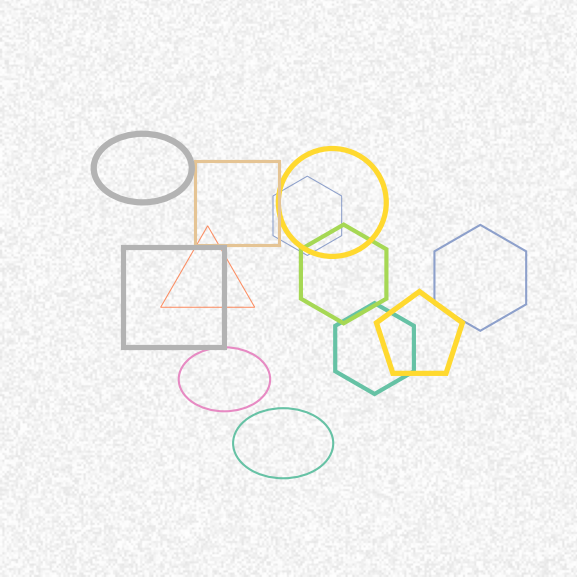[{"shape": "oval", "thickness": 1, "radius": 0.43, "center": [0.49, 0.232]}, {"shape": "hexagon", "thickness": 2, "radius": 0.39, "center": [0.649, 0.396]}, {"shape": "triangle", "thickness": 0.5, "radius": 0.47, "center": [0.36, 0.514]}, {"shape": "hexagon", "thickness": 1, "radius": 0.46, "center": [0.832, 0.518]}, {"shape": "hexagon", "thickness": 0.5, "radius": 0.34, "center": [0.532, 0.625]}, {"shape": "oval", "thickness": 1, "radius": 0.4, "center": [0.389, 0.342]}, {"shape": "hexagon", "thickness": 2, "radius": 0.43, "center": [0.595, 0.525]}, {"shape": "pentagon", "thickness": 2.5, "radius": 0.39, "center": [0.726, 0.416]}, {"shape": "circle", "thickness": 2.5, "radius": 0.47, "center": [0.575, 0.649]}, {"shape": "square", "thickness": 1.5, "radius": 0.36, "center": [0.41, 0.648]}, {"shape": "square", "thickness": 2.5, "radius": 0.43, "center": [0.3, 0.485]}, {"shape": "oval", "thickness": 3, "radius": 0.42, "center": [0.247, 0.708]}]